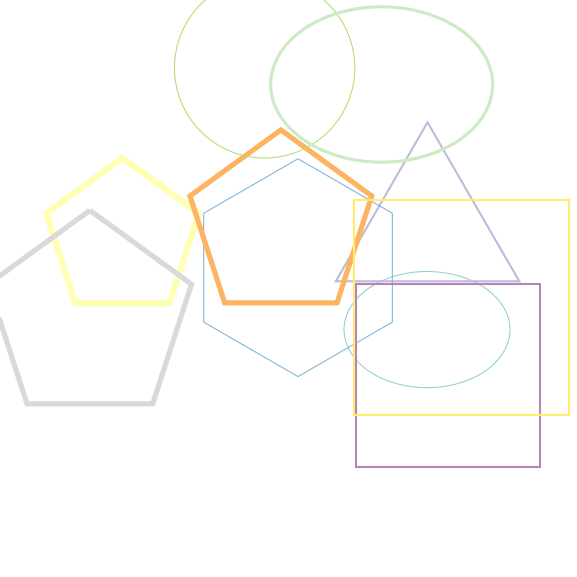[{"shape": "oval", "thickness": 0.5, "radius": 0.72, "center": [0.739, 0.428]}, {"shape": "pentagon", "thickness": 3, "radius": 0.69, "center": [0.212, 0.587]}, {"shape": "triangle", "thickness": 1, "radius": 0.92, "center": [0.74, 0.604]}, {"shape": "hexagon", "thickness": 0.5, "radius": 0.94, "center": [0.516, 0.536]}, {"shape": "pentagon", "thickness": 2.5, "radius": 0.83, "center": [0.486, 0.609]}, {"shape": "circle", "thickness": 0.5, "radius": 0.78, "center": [0.458, 0.882]}, {"shape": "pentagon", "thickness": 2.5, "radius": 0.93, "center": [0.156, 0.45]}, {"shape": "square", "thickness": 1, "radius": 0.8, "center": [0.775, 0.349]}, {"shape": "oval", "thickness": 1.5, "radius": 0.96, "center": [0.661, 0.853]}, {"shape": "square", "thickness": 1, "radius": 0.93, "center": [0.799, 0.467]}]